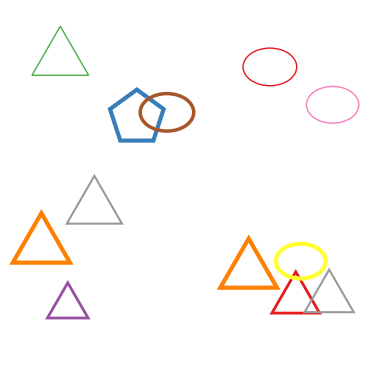[{"shape": "triangle", "thickness": 2, "radius": 0.36, "center": [0.768, 0.223]}, {"shape": "oval", "thickness": 1, "radius": 0.35, "center": [0.701, 0.826]}, {"shape": "pentagon", "thickness": 3, "radius": 0.37, "center": [0.355, 0.694]}, {"shape": "triangle", "thickness": 1, "radius": 0.42, "center": [0.157, 0.847]}, {"shape": "triangle", "thickness": 2, "radius": 0.31, "center": [0.176, 0.205]}, {"shape": "triangle", "thickness": 3, "radius": 0.43, "center": [0.646, 0.295]}, {"shape": "triangle", "thickness": 3, "radius": 0.43, "center": [0.108, 0.361]}, {"shape": "oval", "thickness": 3, "radius": 0.32, "center": [0.781, 0.322]}, {"shape": "oval", "thickness": 2.5, "radius": 0.35, "center": [0.434, 0.708]}, {"shape": "oval", "thickness": 1, "radius": 0.34, "center": [0.864, 0.728]}, {"shape": "triangle", "thickness": 1.5, "radius": 0.41, "center": [0.245, 0.46]}, {"shape": "triangle", "thickness": 1.5, "radius": 0.37, "center": [0.855, 0.226]}]